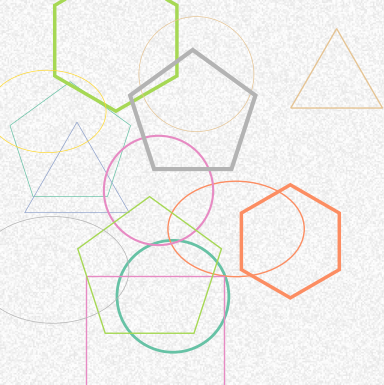[{"shape": "circle", "thickness": 2, "radius": 0.73, "center": [0.449, 0.23]}, {"shape": "pentagon", "thickness": 0.5, "radius": 0.82, "center": [0.182, 0.623]}, {"shape": "hexagon", "thickness": 2.5, "radius": 0.73, "center": [0.754, 0.373]}, {"shape": "oval", "thickness": 1, "radius": 0.89, "center": [0.613, 0.405]}, {"shape": "triangle", "thickness": 0.5, "radius": 0.78, "center": [0.2, 0.526]}, {"shape": "square", "thickness": 1, "radius": 0.9, "center": [0.403, 0.104]}, {"shape": "circle", "thickness": 1.5, "radius": 0.71, "center": [0.412, 0.505]}, {"shape": "pentagon", "thickness": 1, "radius": 0.98, "center": [0.389, 0.293]}, {"shape": "hexagon", "thickness": 2.5, "radius": 0.92, "center": [0.301, 0.894]}, {"shape": "oval", "thickness": 0.5, "radius": 0.76, "center": [0.123, 0.711]}, {"shape": "triangle", "thickness": 1, "radius": 0.69, "center": [0.874, 0.788]}, {"shape": "circle", "thickness": 0.5, "radius": 0.75, "center": [0.51, 0.808]}, {"shape": "oval", "thickness": 0.5, "radius": 0.99, "center": [0.137, 0.299]}, {"shape": "pentagon", "thickness": 3, "radius": 0.86, "center": [0.501, 0.699]}]